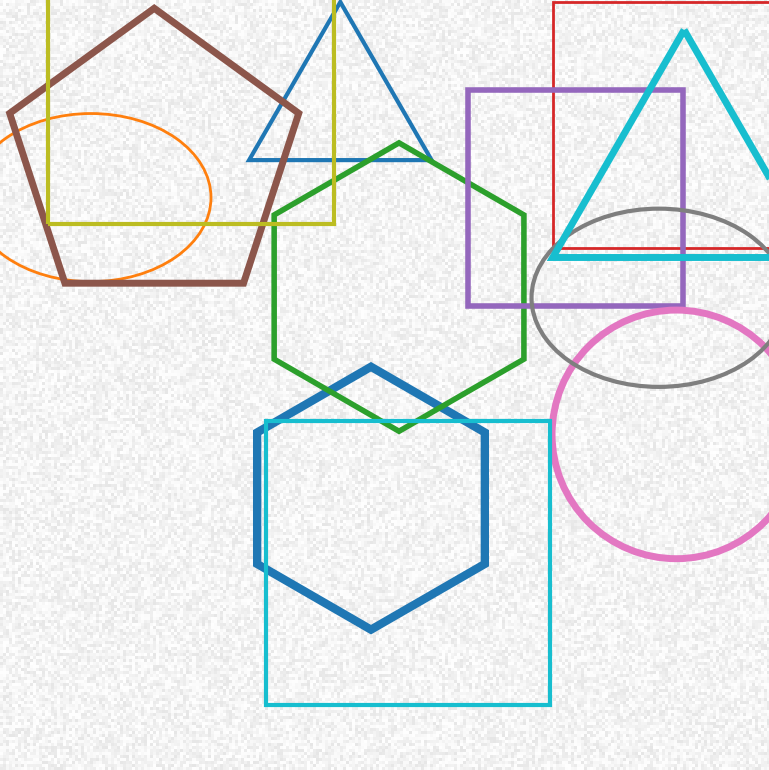[{"shape": "hexagon", "thickness": 3, "radius": 0.85, "center": [0.482, 0.353]}, {"shape": "triangle", "thickness": 1.5, "radius": 0.68, "center": [0.442, 0.86]}, {"shape": "oval", "thickness": 1, "radius": 0.78, "center": [0.118, 0.743]}, {"shape": "hexagon", "thickness": 2, "radius": 0.94, "center": [0.518, 0.627]}, {"shape": "square", "thickness": 1, "radius": 0.8, "center": [0.877, 0.837]}, {"shape": "square", "thickness": 2, "radius": 0.7, "center": [0.747, 0.743]}, {"shape": "pentagon", "thickness": 2.5, "radius": 0.99, "center": [0.2, 0.792]}, {"shape": "circle", "thickness": 2.5, "radius": 0.81, "center": [0.878, 0.436]}, {"shape": "oval", "thickness": 1.5, "radius": 0.83, "center": [0.856, 0.613]}, {"shape": "square", "thickness": 1.5, "radius": 0.93, "center": [0.248, 0.895]}, {"shape": "triangle", "thickness": 2.5, "radius": 0.99, "center": [0.888, 0.764]}, {"shape": "square", "thickness": 1.5, "radius": 0.92, "center": [0.53, 0.269]}]